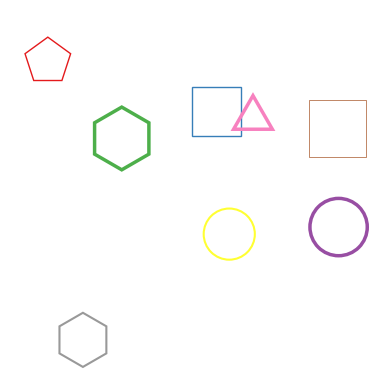[{"shape": "pentagon", "thickness": 1, "radius": 0.31, "center": [0.124, 0.841]}, {"shape": "square", "thickness": 1, "radius": 0.32, "center": [0.563, 0.71]}, {"shape": "hexagon", "thickness": 2.5, "radius": 0.41, "center": [0.316, 0.64]}, {"shape": "circle", "thickness": 2.5, "radius": 0.37, "center": [0.88, 0.41]}, {"shape": "circle", "thickness": 1.5, "radius": 0.33, "center": [0.595, 0.392]}, {"shape": "square", "thickness": 0.5, "radius": 0.37, "center": [0.877, 0.665]}, {"shape": "triangle", "thickness": 2.5, "radius": 0.29, "center": [0.657, 0.693]}, {"shape": "hexagon", "thickness": 1.5, "radius": 0.35, "center": [0.215, 0.117]}]